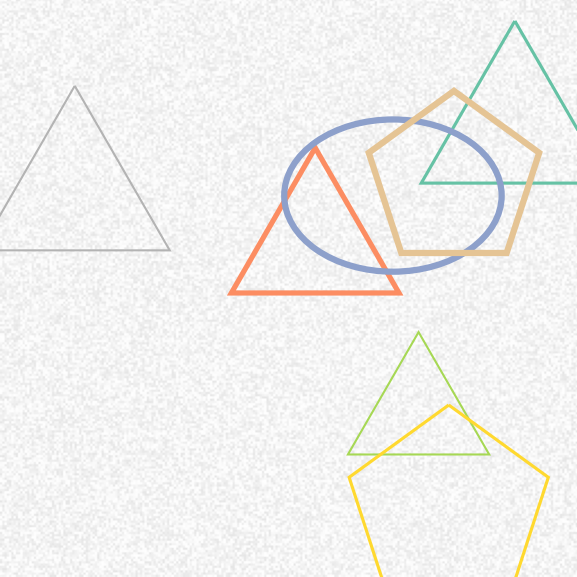[{"shape": "triangle", "thickness": 1.5, "radius": 0.94, "center": [0.892, 0.776]}, {"shape": "triangle", "thickness": 2.5, "radius": 0.84, "center": [0.546, 0.576]}, {"shape": "oval", "thickness": 3, "radius": 0.94, "center": [0.68, 0.66]}, {"shape": "triangle", "thickness": 1, "radius": 0.71, "center": [0.725, 0.283]}, {"shape": "pentagon", "thickness": 1.5, "radius": 0.91, "center": [0.777, 0.117]}, {"shape": "pentagon", "thickness": 3, "radius": 0.78, "center": [0.786, 0.687]}, {"shape": "triangle", "thickness": 1, "radius": 0.95, "center": [0.129, 0.661]}]